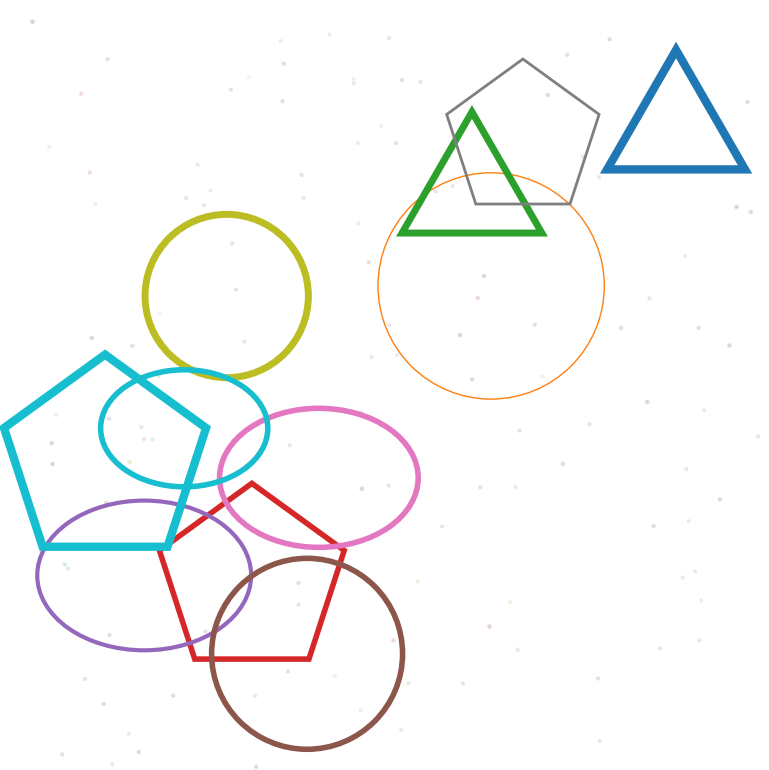[{"shape": "triangle", "thickness": 3, "radius": 0.52, "center": [0.878, 0.832]}, {"shape": "circle", "thickness": 0.5, "radius": 0.73, "center": [0.638, 0.629]}, {"shape": "triangle", "thickness": 2.5, "radius": 0.52, "center": [0.613, 0.75]}, {"shape": "pentagon", "thickness": 2, "radius": 0.63, "center": [0.327, 0.246]}, {"shape": "oval", "thickness": 1.5, "radius": 0.69, "center": [0.187, 0.253]}, {"shape": "circle", "thickness": 2, "radius": 0.62, "center": [0.399, 0.151]}, {"shape": "oval", "thickness": 2, "radius": 0.64, "center": [0.414, 0.379]}, {"shape": "pentagon", "thickness": 1, "radius": 0.52, "center": [0.679, 0.819]}, {"shape": "circle", "thickness": 2.5, "radius": 0.53, "center": [0.294, 0.616]}, {"shape": "oval", "thickness": 2, "radius": 0.54, "center": [0.239, 0.444]}, {"shape": "pentagon", "thickness": 3, "radius": 0.69, "center": [0.136, 0.402]}]